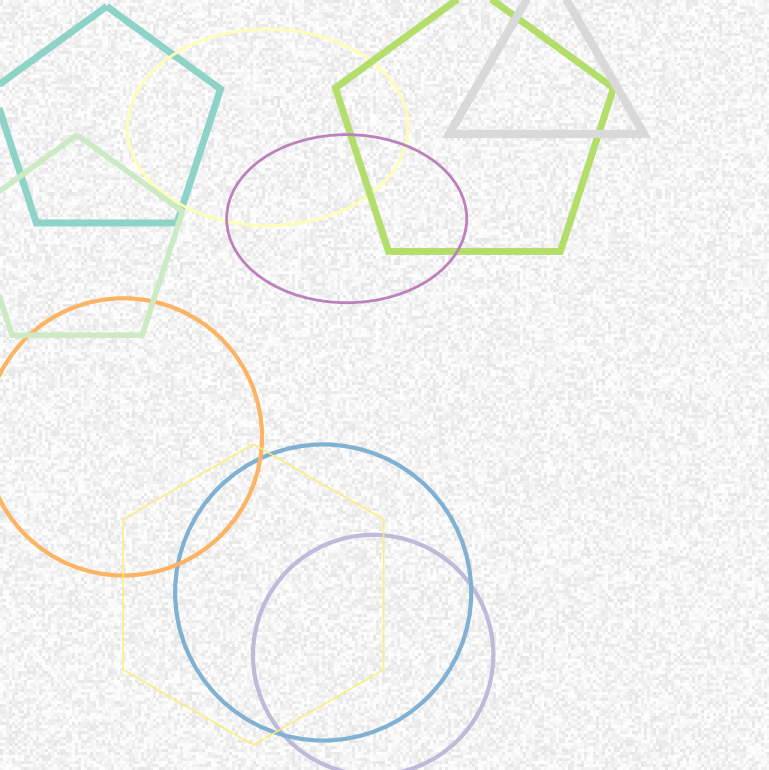[{"shape": "pentagon", "thickness": 2.5, "radius": 0.78, "center": [0.139, 0.836]}, {"shape": "oval", "thickness": 1, "radius": 0.91, "center": [0.348, 0.835]}, {"shape": "circle", "thickness": 1.5, "radius": 0.78, "center": [0.485, 0.149]}, {"shape": "circle", "thickness": 1.5, "radius": 0.96, "center": [0.42, 0.231]}, {"shape": "circle", "thickness": 1.5, "radius": 0.9, "center": [0.16, 0.433]}, {"shape": "pentagon", "thickness": 2.5, "radius": 0.95, "center": [0.616, 0.827]}, {"shape": "triangle", "thickness": 3, "radius": 0.73, "center": [0.71, 0.899]}, {"shape": "oval", "thickness": 1, "radius": 0.78, "center": [0.45, 0.716]}, {"shape": "pentagon", "thickness": 2, "radius": 0.72, "center": [0.1, 0.681]}, {"shape": "hexagon", "thickness": 0.5, "radius": 0.98, "center": [0.329, 0.228]}]